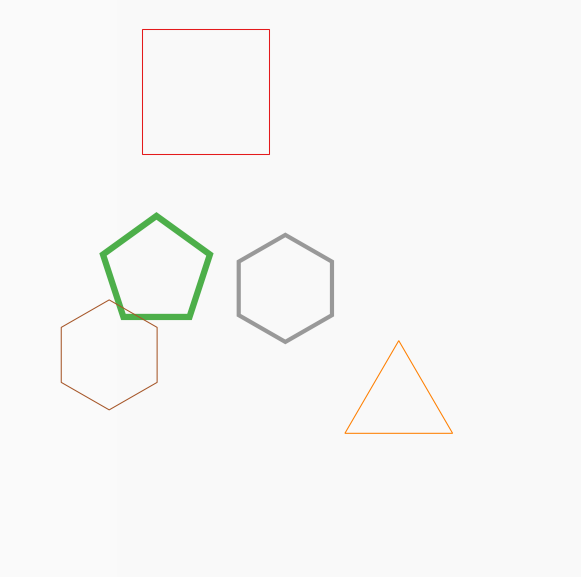[{"shape": "square", "thickness": 0.5, "radius": 0.54, "center": [0.354, 0.84]}, {"shape": "pentagon", "thickness": 3, "radius": 0.48, "center": [0.269, 0.529]}, {"shape": "triangle", "thickness": 0.5, "radius": 0.53, "center": [0.686, 0.302]}, {"shape": "hexagon", "thickness": 0.5, "radius": 0.48, "center": [0.188, 0.385]}, {"shape": "hexagon", "thickness": 2, "radius": 0.46, "center": [0.491, 0.5]}]